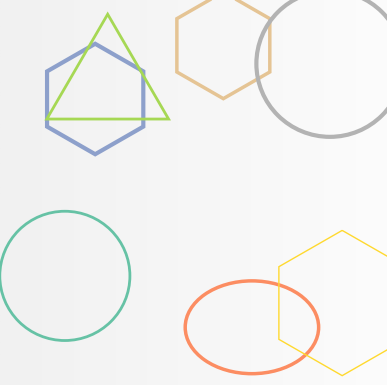[{"shape": "circle", "thickness": 2, "radius": 0.84, "center": [0.167, 0.283]}, {"shape": "oval", "thickness": 2.5, "radius": 0.86, "center": [0.65, 0.15]}, {"shape": "hexagon", "thickness": 3, "radius": 0.72, "center": [0.246, 0.743]}, {"shape": "triangle", "thickness": 2, "radius": 0.91, "center": [0.278, 0.782]}, {"shape": "hexagon", "thickness": 1, "radius": 0.94, "center": [0.883, 0.213]}, {"shape": "hexagon", "thickness": 2.5, "radius": 0.69, "center": [0.576, 0.882]}, {"shape": "circle", "thickness": 3, "radius": 0.95, "center": [0.852, 0.834]}]